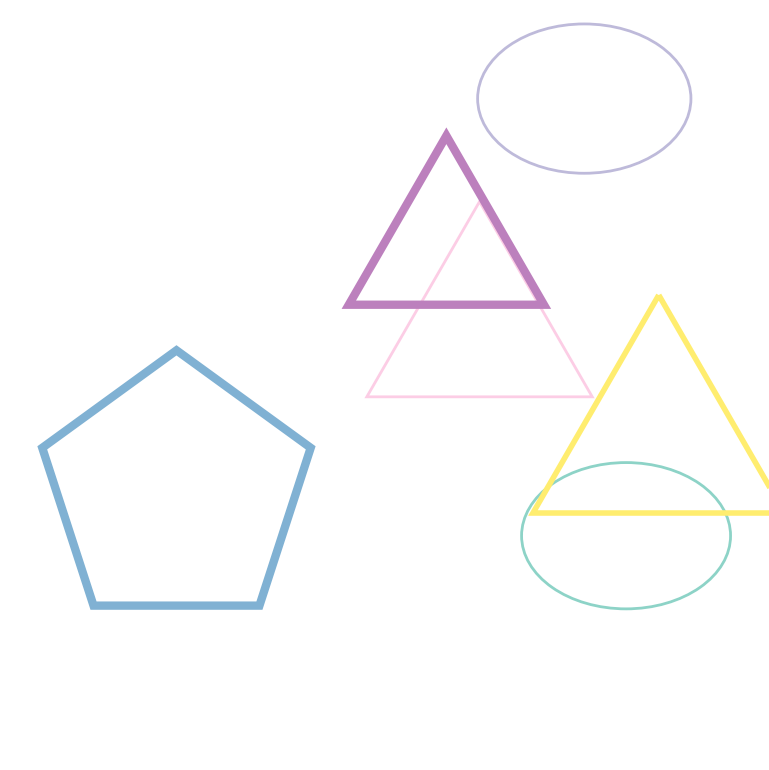[{"shape": "oval", "thickness": 1, "radius": 0.68, "center": [0.813, 0.304]}, {"shape": "oval", "thickness": 1, "radius": 0.69, "center": [0.759, 0.872]}, {"shape": "pentagon", "thickness": 3, "radius": 0.92, "center": [0.229, 0.362]}, {"shape": "triangle", "thickness": 1, "radius": 0.85, "center": [0.623, 0.569]}, {"shape": "triangle", "thickness": 3, "radius": 0.73, "center": [0.58, 0.677]}, {"shape": "triangle", "thickness": 2, "radius": 0.94, "center": [0.856, 0.428]}]